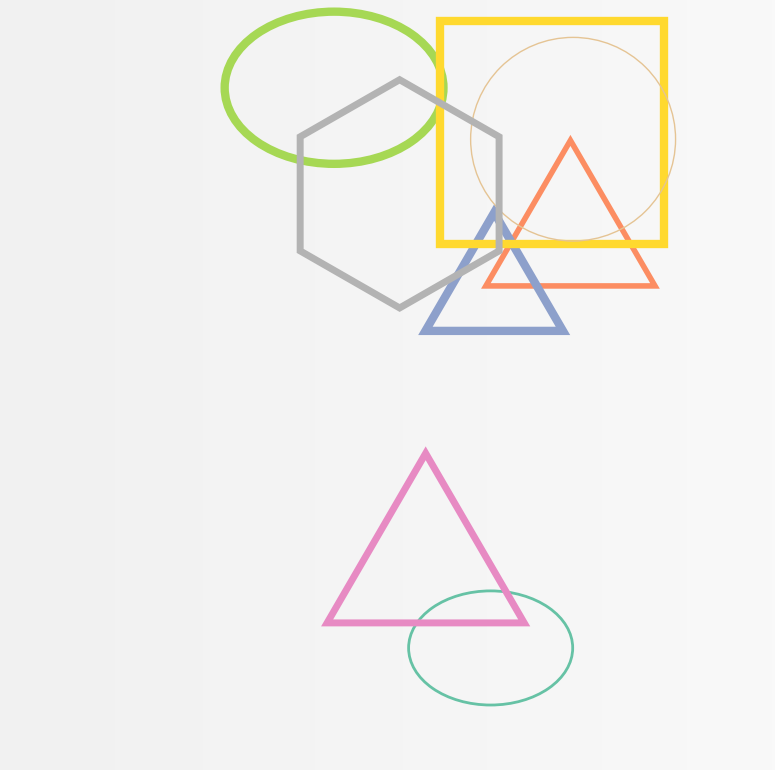[{"shape": "oval", "thickness": 1, "radius": 0.53, "center": [0.633, 0.158]}, {"shape": "triangle", "thickness": 2, "radius": 0.63, "center": [0.736, 0.692]}, {"shape": "triangle", "thickness": 3, "radius": 0.51, "center": [0.638, 0.621]}, {"shape": "triangle", "thickness": 2.5, "radius": 0.73, "center": [0.549, 0.264]}, {"shape": "oval", "thickness": 3, "radius": 0.71, "center": [0.431, 0.886]}, {"shape": "square", "thickness": 3, "radius": 0.72, "center": [0.712, 0.828]}, {"shape": "circle", "thickness": 0.5, "radius": 0.66, "center": [0.739, 0.819]}, {"shape": "hexagon", "thickness": 2.5, "radius": 0.74, "center": [0.516, 0.748]}]